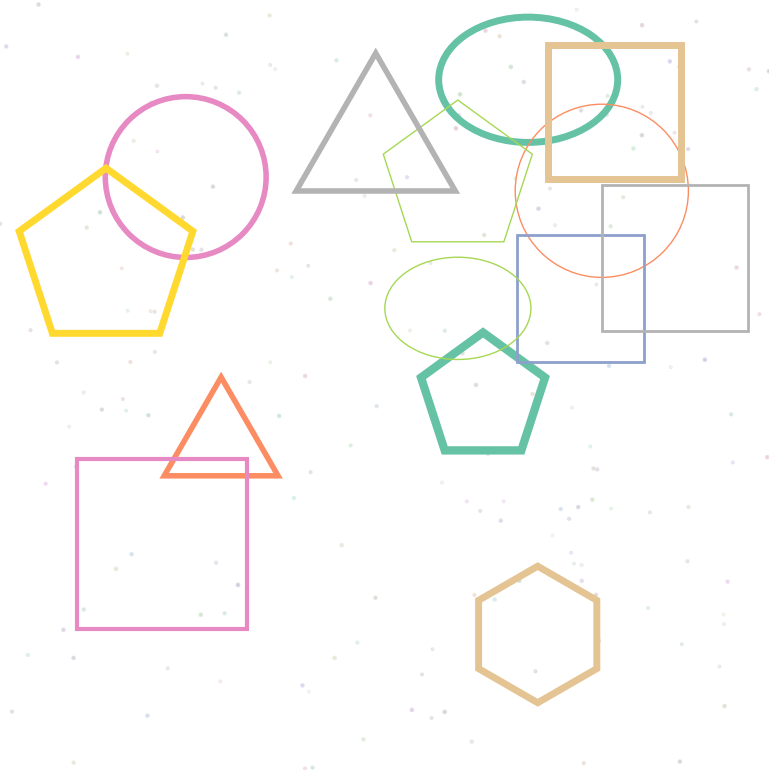[{"shape": "pentagon", "thickness": 3, "radius": 0.42, "center": [0.627, 0.484]}, {"shape": "oval", "thickness": 2.5, "radius": 0.58, "center": [0.686, 0.896]}, {"shape": "triangle", "thickness": 2, "radius": 0.43, "center": [0.287, 0.425]}, {"shape": "circle", "thickness": 0.5, "radius": 0.56, "center": [0.782, 0.752]}, {"shape": "square", "thickness": 1, "radius": 0.41, "center": [0.754, 0.612]}, {"shape": "circle", "thickness": 2, "radius": 0.52, "center": [0.241, 0.77]}, {"shape": "square", "thickness": 1.5, "radius": 0.55, "center": [0.211, 0.293]}, {"shape": "pentagon", "thickness": 0.5, "radius": 0.51, "center": [0.595, 0.768]}, {"shape": "oval", "thickness": 0.5, "radius": 0.47, "center": [0.595, 0.6]}, {"shape": "pentagon", "thickness": 2.5, "radius": 0.59, "center": [0.138, 0.663]}, {"shape": "square", "thickness": 2.5, "radius": 0.43, "center": [0.798, 0.855]}, {"shape": "hexagon", "thickness": 2.5, "radius": 0.44, "center": [0.698, 0.176]}, {"shape": "triangle", "thickness": 2, "radius": 0.6, "center": [0.488, 0.812]}, {"shape": "square", "thickness": 1, "radius": 0.47, "center": [0.877, 0.665]}]